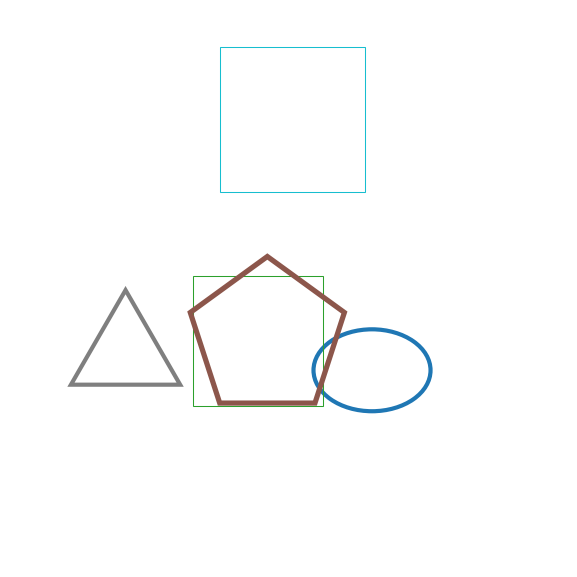[{"shape": "oval", "thickness": 2, "radius": 0.51, "center": [0.644, 0.358]}, {"shape": "square", "thickness": 0.5, "radius": 0.57, "center": [0.447, 0.409]}, {"shape": "pentagon", "thickness": 2.5, "radius": 0.7, "center": [0.463, 0.415]}, {"shape": "triangle", "thickness": 2, "radius": 0.55, "center": [0.217, 0.388]}, {"shape": "square", "thickness": 0.5, "radius": 0.63, "center": [0.506, 0.792]}]